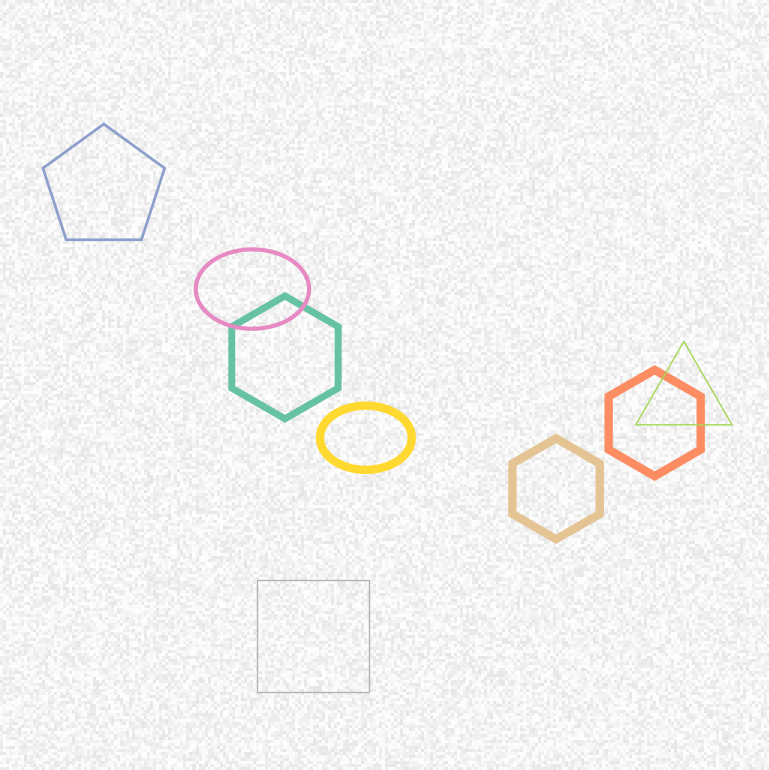[{"shape": "hexagon", "thickness": 2.5, "radius": 0.4, "center": [0.37, 0.536]}, {"shape": "hexagon", "thickness": 3, "radius": 0.35, "center": [0.85, 0.451]}, {"shape": "pentagon", "thickness": 1, "radius": 0.42, "center": [0.135, 0.756]}, {"shape": "oval", "thickness": 1.5, "radius": 0.37, "center": [0.328, 0.625]}, {"shape": "triangle", "thickness": 0.5, "radius": 0.36, "center": [0.888, 0.484]}, {"shape": "oval", "thickness": 3, "radius": 0.3, "center": [0.475, 0.432]}, {"shape": "hexagon", "thickness": 3, "radius": 0.33, "center": [0.722, 0.365]}, {"shape": "square", "thickness": 0.5, "radius": 0.36, "center": [0.406, 0.174]}]